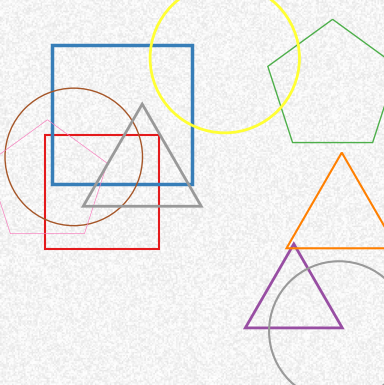[{"shape": "square", "thickness": 1.5, "radius": 0.74, "center": [0.264, 0.502]}, {"shape": "square", "thickness": 2.5, "radius": 0.91, "center": [0.317, 0.703]}, {"shape": "pentagon", "thickness": 1, "radius": 0.88, "center": [0.864, 0.773]}, {"shape": "triangle", "thickness": 2, "radius": 0.73, "center": [0.763, 0.221]}, {"shape": "triangle", "thickness": 1.5, "radius": 0.83, "center": [0.888, 0.438]}, {"shape": "circle", "thickness": 2, "radius": 0.97, "center": [0.584, 0.849]}, {"shape": "circle", "thickness": 1, "radius": 0.89, "center": [0.192, 0.592]}, {"shape": "pentagon", "thickness": 0.5, "radius": 0.82, "center": [0.123, 0.525]}, {"shape": "circle", "thickness": 1.5, "radius": 0.91, "center": [0.881, 0.14]}, {"shape": "triangle", "thickness": 2, "radius": 0.88, "center": [0.369, 0.553]}]